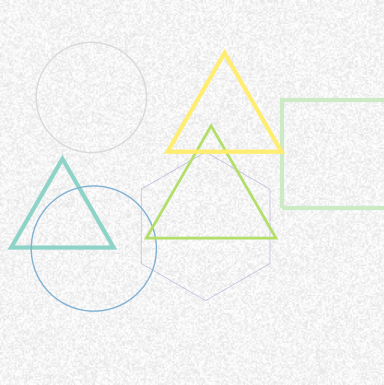[{"shape": "triangle", "thickness": 3, "radius": 0.77, "center": [0.162, 0.434]}, {"shape": "hexagon", "thickness": 0.5, "radius": 0.97, "center": [0.534, 0.412]}, {"shape": "circle", "thickness": 1, "radius": 0.81, "center": [0.244, 0.354]}, {"shape": "triangle", "thickness": 2, "radius": 0.97, "center": [0.548, 0.479]}, {"shape": "circle", "thickness": 1, "radius": 0.72, "center": [0.237, 0.747]}, {"shape": "square", "thickness": 3, "radius": 0.7, "center": [0.873, 0.599]}, {"shape": "triangle", "thickness": 3, "radius": 0.85, "center": [0.583, 0.691]}]